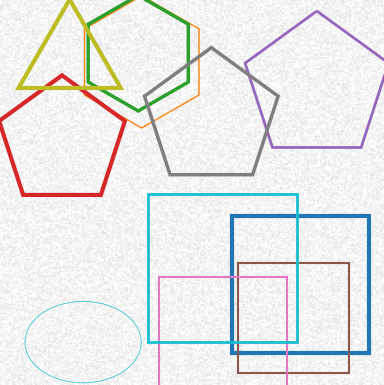[{"shape": "square", "thickness": 3, "radius": 0.89, "center": [0.78, 0.261]}, {"shape": "hexagon", "thickness": 1, "radius": 0.86, "center": [0.368, 0.839]}, {"shape": "hexagon", "thickness": 2.5, "radius": 0.75, "center": [0.359, 0.862]}, {"shape": "pentagon", "thickness": 3, "radius": 0.86, "center": [0.161, 0.633]}, {"shape": "pentagon", "thickness": 2, "radius": 0.98, "center": [0.823, 0.775]}, {"shape": "square", "thickness": 1.5, "radius": 0.72, "center": [0.763, 0.173]}, {"shape": "square", "thickness": 1.5, "radius": 0.83, "center": [0.579, 0.113]}, {"shape": "pentagon", "thickness": 2.5, "radius": 0.91, "center": [0.549, 0.694]}, {"shape": "triangle", "thickness": 3, "radius": 0.77, "center": [0.181, 0.848]}, {"shape": "square", "thickness": 2, "radius": 0.97, "center": [0.578, 0.304]}, {"shape": "oval", "thickness": 0.5, "radius": 0.75, "center": [0.216, 0.111]}]